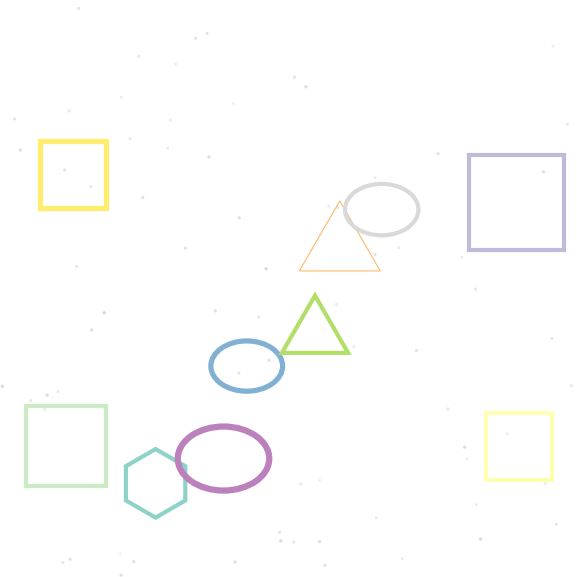[{"shape": "hexagon", "thickness": 2, "radius": 0.3, "center": [0.269, 0.162]}, {"shape": "square", "thickness": 2, "radius": 0.29, "center": [0.899, 0.226]}, {"shape": "square", "thickness": 2, "radius": 0.41, "center": [0.894, 0.648]}, {"shape": "oval", "thickness": 2.5, "radius": 0.31, "center": [0.427, 0.365]}, {"shape": "triangle", "thickness": 0.5, "radius": 0.4, "center": [0.588, 0.57]}, {"shape": "triangle", "thickness": 2, "radius": 0.33, "center": [0.545, 0.421]}, {"shape": "oval", "thickness": 2, "radius": 0.32, "center": [0.661, 0.636]}, {"shape": "oval", "thickness": 3, "radius": 0.4, "center": [0.387, 0.205]}, {"shape": "square", "thickness": 2, "radius": 0.35, "center": [0.115, 0.226]}, {"shape": "square", "thickness": 2.5, "radius": 0.29, "center": [0.127, 0.697]}]